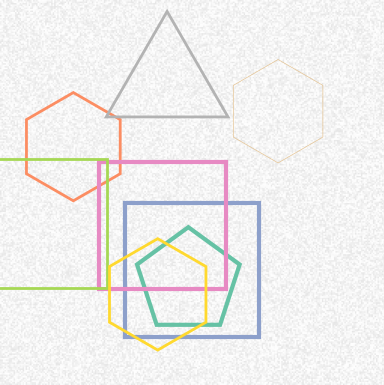[{"shape": "pentagon", "thickness": 3, "radius": 0.7, "center": [0.489, 0.27]}, {"shape": "hexagon", "thickness": 2, "radius": 0.7, "center": [0.19, 0.619]}, {"shape": "square", "thickness": 3, "radius": 0.87, "center": [0.499, 0.299]}, {"shape": "square", "thickness": 3, "radius": 0.82, "center": [0.421, 0.414]}, {"shape": "square", "thickness": 2, "radius": 0.84, "center": [0.109, 0.419]}, {"shape": "hexagon", "thickness": 2, "radius": 0.72, "center": [0.41, 0.235]}, {"shape": "hexagon", "thickness": 0.5, "radius": 0.67, "center": [0.722, 0.711]}, {"shape": "triangle", "thickness": 2, "radius": 0.91, "center": [0.434, 0.788]}]